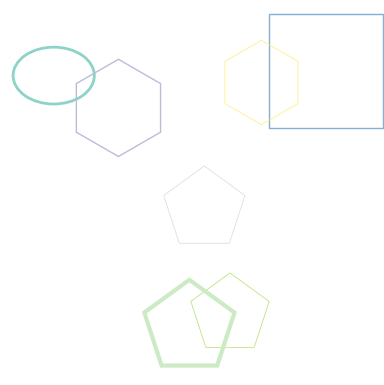[{"shape": "oval", "thickness": 2, "radius": 0.53, "center": [0.14, 0.804]}, {"shape": "hexagon", "thickness": 1, "radius": 0.63, "center": [0.308, 0.72]}, {"shape": "square", "thickness": 1, "radius": 0.74, "center": [0.848, 0.816]}, {"shape": "pentagon", "thickness": 0.5, "radius": 0.53, "center": [0.597, 0.184]}, {"shape": "pentagon", "thickness": 0.5, "radius": 0.55, "center": [0.531, 0.458]}, {"shape": "pentagon", "thickness": 3, "radius": 0.62, "center": [0.492, 0.15]}, {"shape": "hexagon", "thickness": 0.5, "radius": 0.55, "center": [0.679, 0.786]}]